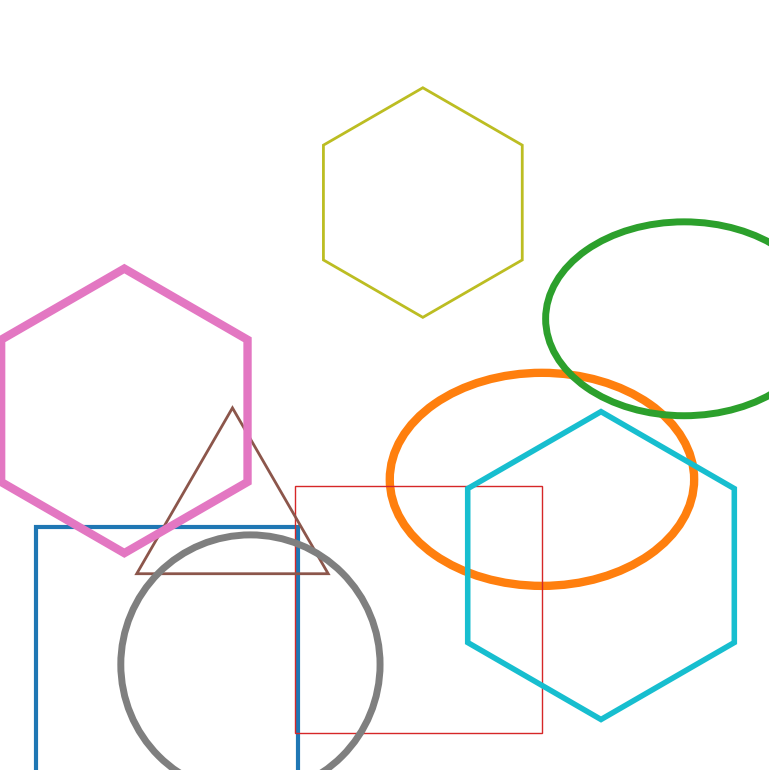[{"shape": "square", "thickness": 1.5, "radius": 0.85, "center": [0.217, 0.145]}, {"shape": "oval", "thickness": 3, "radius": 0.99, "center": [0.704, 0.377]}, {"shape": "oval", "thickness": 2.5, "radius": 0.9, "center": [0.888, 0.586]}, {"shape": "square", "thickness": 0.5, "radius": 0.8, "center": [0.544, 0.208]}, {"shape": "triangle", "thickness": 1, "radius": 0.72, "center": [0.302, 0.327]}, {"shape": "hexagon", "thickness": 3, "radius": 0.92, "center": [0.161, 0.466]}, {"shape": "circle", "thickness": 2.5, "radius": 0.84, "center": [0.325, 0.137]}, {"shape": "hexagon", "thickness": 1, "radius": 0.75, "center": [0.549, 0.737]}, {"shape": "hexagon", "thickness": 2, "radius": 1.0, "center": [0.781, 0.265]}]